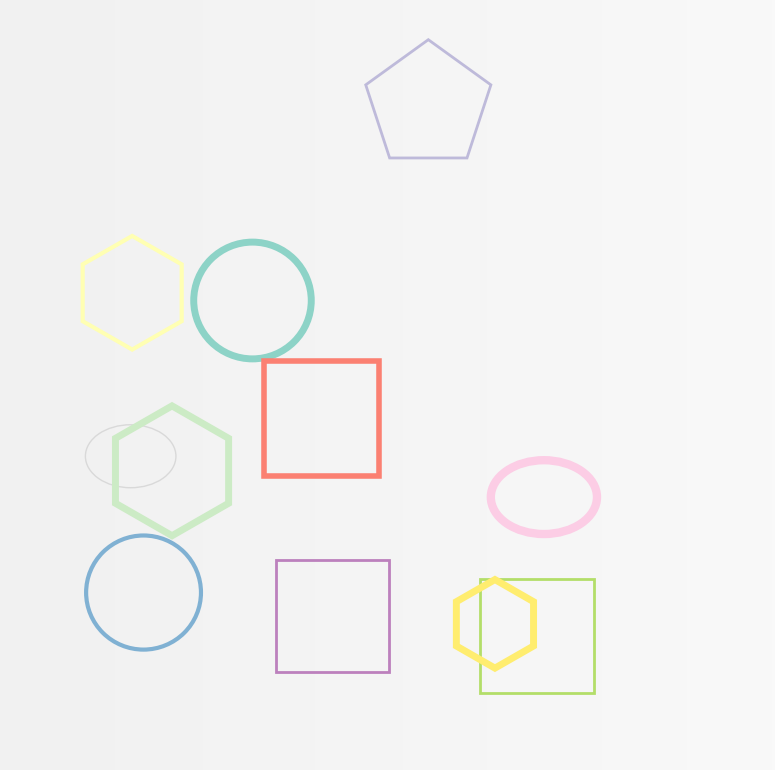[{"shape": "circle", "thickness": 2.5, "radius": 0.38, "center": [0.326, 0.61]}, {"shape": "hexagon", "thickness": 1.5, "radius": 0.37, "center": [0.171, 0.62]}, {"shape": "pentagon", "thickness": 1, "radius": 0.42, "center": [0.553, 0.864]}, {"shape": "square", "thickness": 2, "radius": 0.37, "center": [0.415, 0.456]}, {"shape": "circle", "thickness": 1.5, "radius": 0.37, "center": [0.185, 0.23]}, {"shape": "square", "thickness": 1, "radius": 0.37, "center": [0.692, 0.174]}, {"shape": "oval", "thickness": 3, "radius": 0.34, "center": [0.702, 0.354]}, {"shape": "oval", "thickness": 0.5, "radius": 0.29, "center": [0.169, 0.407]}, {"shape": "square", "thickness": 1, "radius": 0.36, "center": [0.429, 0.2]}, {"shape": "hexagon", "thickness": 2.5, "radius": 0.42, "center": [0.222, 0.389]}, {"shape": "hexagon", "thickness": 2.5, "radius": 0.29, "center": [0.639, 0.19]}]